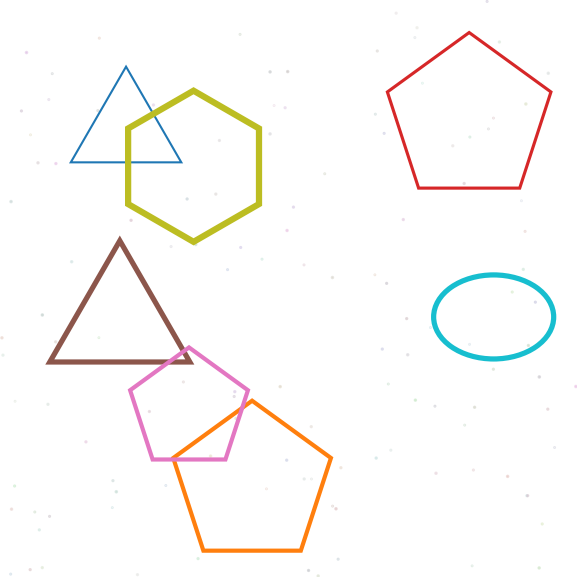[{"shape": "triangle", "thickness": 1, "radius": 0.55, "center": [0.218, 0.773]}, {"shape": "pentagon", "thickness": 2, "radius": 0.72, "center": [0.437, 0.162]}, {"shape": "pentagon", "thickness": 1.5, "radius": 0.74, "center": [0.812, 0.794]}, {"shape": "triangle", "thickness": 2.5, "radius": 0.7, "center": [0.207, 0.442]}, {"shape": "pentagon", "thickness": 2, "radius": 0.54, "center": [0.327, 0.29]}, {"shape": "hexagon", "thickness": 3, "radius": 0.65, "center": [0.335, 0.711]}, {"shape": "oval", "thickness": 2.5, "radius": 0.52, "center": [0.855, 0.45]}]